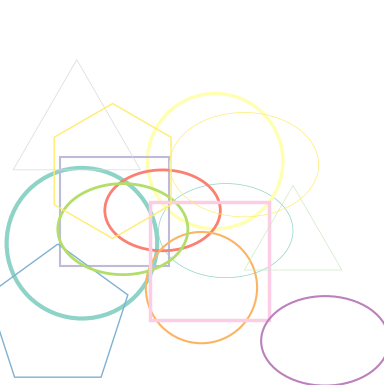[{"shape": "circle", "thickness": 3, "radius": 0.98, "center": [0.213, 0.368]}, {"shape": "oval", "thickness": 0.5, "radius": 0.87, "center": [0.586, 0.401]}, {"shape": "circle", "thickness": 2.5, "radius": 0.88, "center": [0.559, 0.581]}, {"shape": "square", "thickness": 1.5, "radius": 0.71, "center": [0.298, 0.451]}, {"shape": "oval", "thickness": 2, "radius": 0.75, "center": [0.422, 0.454]}, {"shape": "pentagon", "thickness": 1, "radius": 0.96, "center": [0.15, 0.175]}, {"shape": "circle", "thickness": 1.5, "radius": 0.72, "center": [0.523, 0.253]}, {"shape": "oval", "thickness": 2, "radius": 0.84, "center": [0.319, 0.405]}, {"shape": "square", "thickness": 2.5, "radius": 0.77, "center": [0.544, 0.322]}, {"shape": "triangle", "thickness": 0.5, "radius": 0.95, "center": [0.199, 0.654]}, {"shape": "oval", "thickness": 1.5, "radius": 0.83, "center": [0.844, 0.115]}, {"shape": "triangle", "thickness": 0.5, "radius": 0.73, "center": [0.761, 0.372]}, {"shape": "oval", "thickness": 0.5, "radius": 0.97, "center": [0.634, 0.572]}, {"shape": "hexagon", "thickness": 1, "radius": 0.88, "center": [0.293, 0.556]}]